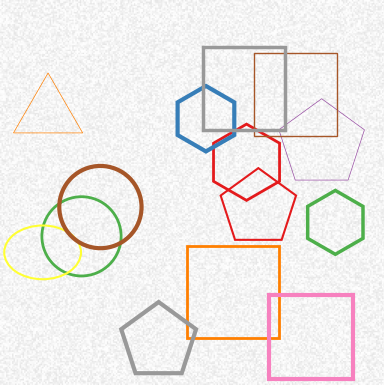[{"shape": "hexagon", "thickness": 2, "radius": 0.5, "center": [0.64, 0.579]}, {"shape": "pentagon", "thickness": 1.5, "radius": 0.51, "center": [0.671, 0.46]}, {"shape": "hexagon", "thickness": 3, "radius": 0.43, "center": [0.535, 0.692]}, {"shape": "hexagon", "thickness": 2.5, "radius": 0.41, "center": [0.871, 0.422]}, {"shape": "circle", "thickness": 2, "radius": 0.51, "center": [0.212, 0.386]}, {"shape": "pentagon", "thickness": 0.5, "radius": 0.58, "center": [0.835, 0.627]}, {"shape": "triangle", "thickness": 0.5, "radius": 0.52, "center": [0.125, 0.707]}, {"shape": "square", "thickness": 2, "radius": 0.6, "center": [0.606, 0.242]}, {"shape": "oval", "thickness": 1.5, "radius": 0.5, "center": [0.111, 0.345]}, {"shape": "circle", "thickness": 3, "radius": 0.53, "center": [0.261, 0.462]}, {"shape": "square", "thickness": 1, "radius": 0.54, "center": [0.767, 0.754]}, {"shape": "square", "thickness": 3, "radius": 0.55, "center": [0.808, 0.125]}, {"shape": "square", "thickness": 2.5, "radius": 0.54, "center": [0.634, 0.77]}, {"shape": "pentagon", "thickness": 3, "radius": 0.51, "center": [0.412, 0.113]}]